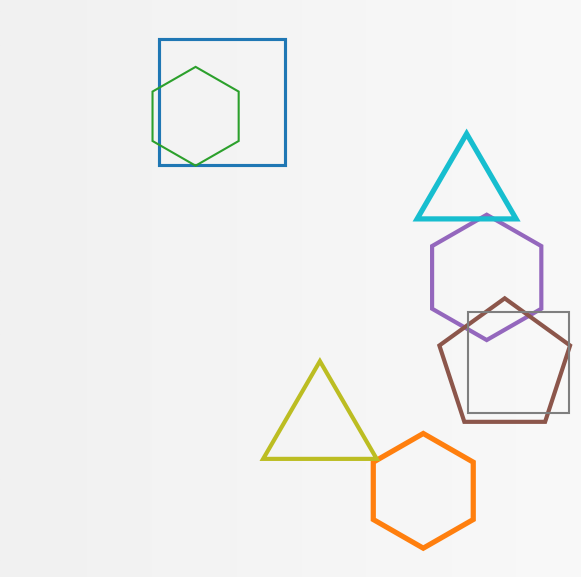[{"shape": "square", "thickness": 1.5, "radius": 0.54, "center": [0.382, 0.823]}, {"shape": "hexagon", "thickness": 2.5, "radius": 0.5, "center": [0.728, 0.149]}, {"shape": "hexagon", "thickness": 1, "radius": 0.43, "center": [0.337, 0.798]}, {"shape": "hexagon", "thickness": 2, "radius": 0.54, "center": [0.837, 0.519]}, {"shape": "pentagon", "thickness": 2, "radius": 0.59, "center": [0.868, 0.364]}, {"shape": "square", "thickness": 1, "radius": 0.44, "center": [0.892, 0.372]}, {"shape": "triangle", "thickness": 2, "radius": 0.56, "center": [0.55, 0.261]}, {"shape": "triangle", "thickness": 2.5, "radius": 0.49, "center": [0.803, 0.669]}]